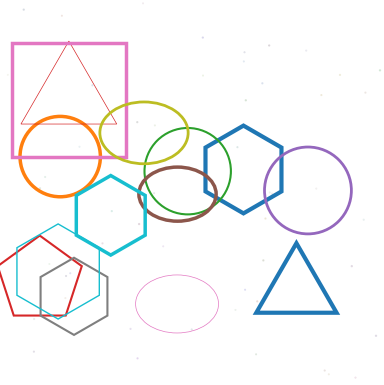[{"shape": "triangle", "thickness": 3, "radius": 0.6, "center": [0.77, 0.248]}, {"shape": "hexagon", "thickness": 3, "radius": 0.57, "center": [0.632, 0.56]}, {"shape": "circle", "thickness": 2.5, "radius": 0.52, "center": [0.156, 0.593]}, {"shape": "circle", "thickness": 1.5, "radius": 0.56, "center": [0.488, 0.555]}, {"shape": "pentagon", "thickness": 1.5, "radius": 0.57, "center": [0.103, 0.273]}, {"shape": "triangle", "thickness": 0.5, "radius": 0.72, "center": [0.179, 0.75]}, {"shape": "circle", "thickness": 2, "radius": 0.56, "center": [0.8, 0.505]}, {"shape": "oval", "thickness": 2.5, "radius": 0.5, "center": [0.461, 0.496]}, {"shape": "oval", "thickness": 0.5, "radius": 0.54, "center": [0.46, 0.211]}, {"shape": "square", "thickness": 2.5, "radius": 0.74, "center": [0.179, 0.741]}, {"shape": "hexagon", "thickness": 1.5, "radius": 0.5, "center": [0.192, 0.23]}, {"shape": "oval", "thickness": 2, "radius": 0.57, "center": [0.374, 0.655]}, {"shape": "hexagon", "thickness": 2.5, "radius": 0.52, "center": [0.288, 0.441]}, {"shape": "hexagon", "thickness": 1, "radius": 0.62, "center": [0.151, 0.295]}]